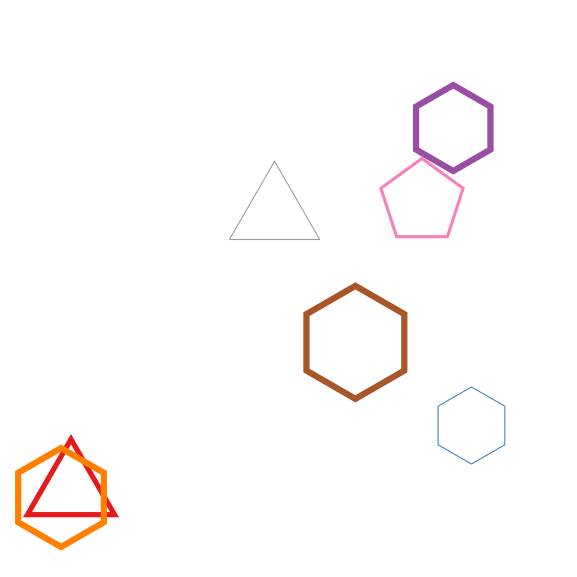[{"shape": "triangle", "thickness": 2.5, "radius": 0.44, "center": [0.123, 0.151]}, {"shape": "hexagon", "thickness": 0.5, "radius": 0.33, "center": [0.816, 0.262]}, {"shape": "hexagon", "thickness": 3, "radius": 0.37, "center": [0.785, 0.777]}, {"shape": "hexagon", "thickness": 3, "radius": 0.43, "center": [0.106, 0.138]}, {"shape": "hexagon", "thickness": 3, "radius": 0.49, "center": [0.615, 0.406]}, {"shape": "pentagon", "thickness": 1.5, "radius": 0.37, "center": [0.731, 0.65]}, {"shape": "triangle", "thickness": 0.5, "radius": 0.45, "center": [0.475, 0.63]}]